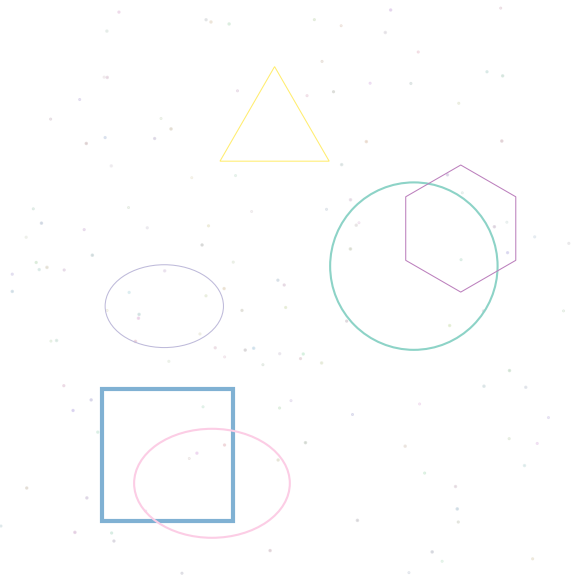[{"shape": "circle", "thickness": 1, "radius": 0.72, "center": [0.717, 0.538]}, {"shape": "oval", "thickness": 0.5, "radius": 0.51, "center": [0.285, 0.469]}, {"shape": "square", "thickness": 2, "radius": 0.57, "center": [0.29, 0.211]}, {"shape": "oval", "thickness": 1, "radius": 0.67, "center": [0.367, 0.162]}, {"shape": "hexagon", "thickness": 0.5, "radius": 0.55, "center": [0.798, 0.603]}, {"shape": "triangle", "thickness": 0.5, "radius": 0.55, "center": [0.475, 0.775]}]